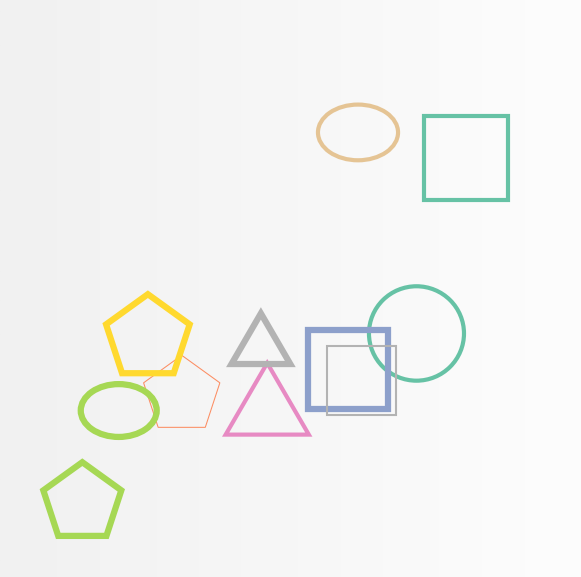[{"shape": "circle", "thickness": 2, "radius": 0.41, "center": [0.717, 0.422]}, {"shape": "square", "thickness": 2, "radius": 0.36, "center": [0.801, 0.726]}, {"shape": "pentagon", "thickness": 0.5, "radius": 0.34, "center": [0.313, 0.315]}, {"shape": "square", "thickness": 3, "radius": 0.34, "center": [0.599, 0.359]}, {"shape": "triangle", "thickness": 2, "radius": 0.41, "center": [0.46, 0.288]}, {"shape": "oval", "thickness": 3, "radius": 0.33, "center": [0.204, 0.288]}, {"shape": "pentagon", "thickness": 3, "radius": 0.35, "center": [0.142, 0.128]}, {"shape": "pentagon", "thickness": 3, "radius": 0.38, "center": [0.254, 0.414]}, {"shape": "oval", "thickness": 2, "radius": 0.34, "center": [0.616, 0.77]}, {"shape": "square", "thickness": 1, "radius": 0.3, "center": [0.622, 0.34]}, {"shape": "triangle", "thickness": 3, "radius": 0.29, "center": [0.449, 0.398]}]